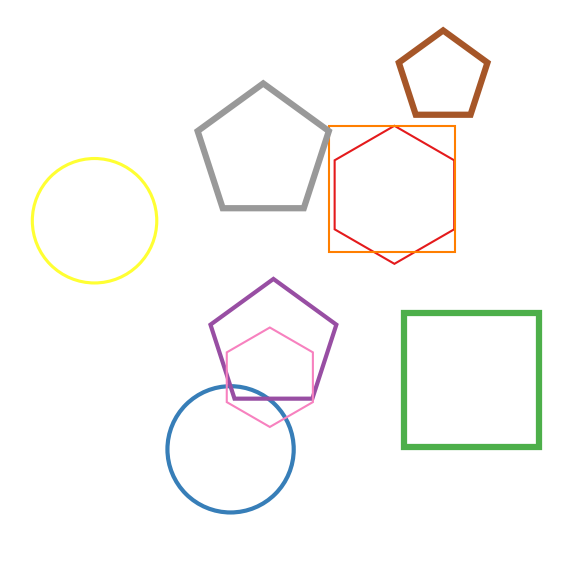[{"shape": "hexagon", "thickness": 1, "radius": 0.6, "center": [0.683, 0.662]}, {"shape": "circle", "thickness": 2, "radius": 0.55, "center": [0.399, 0.221]}, {"shape": "square", "thickness": 3, "radius": 0.58, "center": [0.817, 0.341]}, {"shape": "pentagon", "thickness": 2, "radius": 0.57, "center": [0.473, 0.402]}, {"shape": "square", "thickness": 1, "radius": 0.55, "center": [0.679, 0.672]}, {"shape": "circle", "thickness": 1.5, "radius": 0.54, "center": [0.164, 0.617]}, {"shape": "pentagon", "thickness": 3, "radius": 0.4, "center": [0.767, 0.866]}, {"shape": "hexagon", "thickness": 1, "radius": 0.43, "center": [0.467, 0.346]}, {"shape": "pentagon", "thickness": 3, "radius": 0.6, "center": [0.456, 0.735]}]